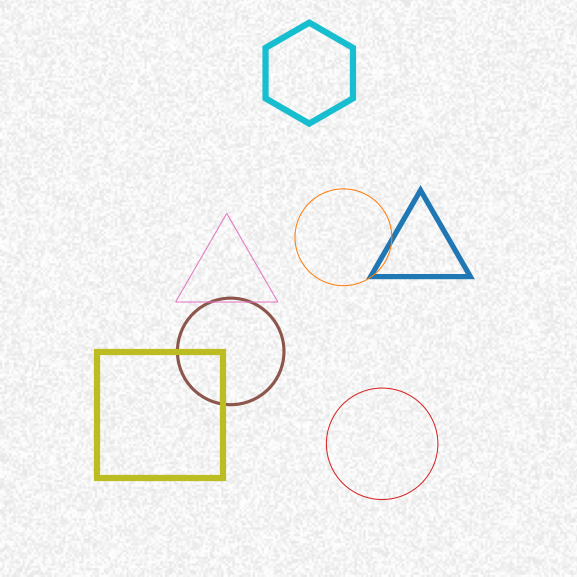[{"shape": "triangle", "thickness": 2.5, "radius": 0.5, "center": [0.728, 0.57]}, {"shape": "circle", "thickness": 0.5, "radius": 0.42, "center": [0.595, 0.588]}, {"shape": "circle", "thickness": 0.5, "radius": 0.48, "center": [0.662, 0.231]}, {"shape": "circle", "thickness": 1.5, "radius": 0.46, "center": [0.399, 0.391]}, {"shape": "triangle", "thickness": 0.5, "radius": 0.51, "center": [0.393, 0.527]}, {"shape": "square", "thickness": 3, "radius": 0.55, "center": [0.278, 0.281]}, {"shape": "hexagon", "thickness": 3, "radius": 0.44, "center": [0.535, 0.873]}]